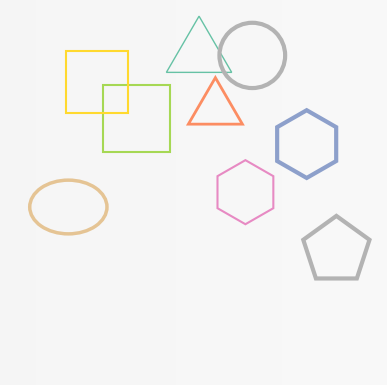[{"shape": "triangle", "thickness": 1, "radius": 0.49, "center": [0.514, 0.861]}, {"shape": "triangle", "thickness": 2, "radius": 0.4, "center": [0.556, 0.718]}, {"shape": "hexagon", "thickness": 3, "radius": 0.44, "center": [0.791, 0.626]}, {"shape": "hexagon", "thickness": 1.5, "radius": 0.42, "center": [0.633, 0.501]}, {"shape": "square", "thickness": 1.5, "radius": 0.43, "center": [0.353, 0.692]}, {"shape": "square", "thickness": 1.5, "radius": 0.4, "center": [0.251, 0.787]}, {"shape": "oval", "thickness": 2.5, "radius": 0.5, "center": [0.176, 0.462]}, {"shape": "pentagon", "thickness": 3, "radius": 0.45, "center": [0.868, 0.349]}, {"shape": "circle", "thickness": 3, "radius": 0.42, "center": [0.651, 0.856]}]